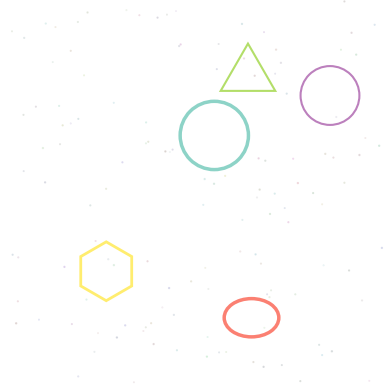[{"shape": "circle", "thickness": 2.5, "radius": 0.44, "center": [0.557, 0.648]}, {"shape": "oval", "thickness": 2.5, "radius": 0.35, "center": [0.653, 0.175]}, {"shape": "triangle", "thickness": 1.5, "radius": 0.41, "center": [0.644, 0.805]}, {"shape": "circle", "thickness": 1.5, "radius": 0.38, "center": [0.857, 0.752]}, {"shape": "hexagon", "thickness": 2, "radius": 0.38, "center": [0.276, 0.295]}]